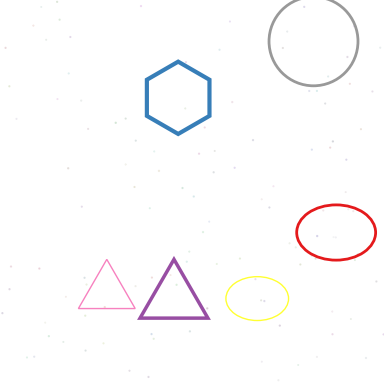[{"shape": "oval", "thickness": 2, "radius": 0.51, "center": [0.873, 0.396]}, {"shape": "hexagon", "thickness": 3, "radius": 0.47, "center": [0.463, 0.746]}, {"shape": "triangle", "thickness": 2.5, "radius": 0.51, "center": [0.452, 0.225]}, {"shape": "oval", "thickness": 1, "radius": 0.41, "center": [0.668, 0.224]}, {"shape": "triangle", "thickness": 1, "radius": 0.43, "center": [0.277, 0.241]}, {"shape": "circle", "thickness": 2, "radius": 0.58, "center": [0.814, 0.893]}]